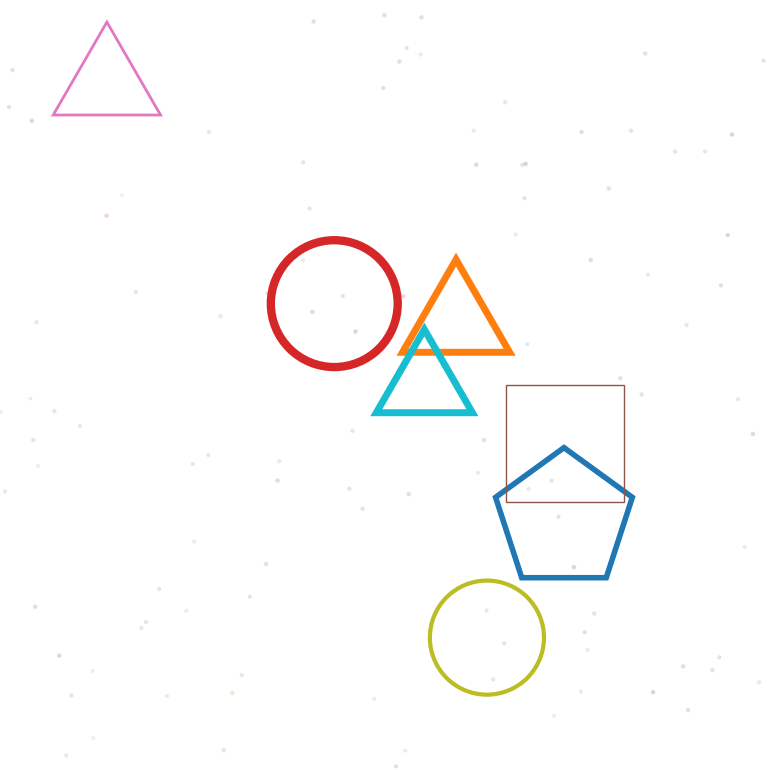[{"shape": "pentagon", "thickness": 2, "radius": 0.47, "center": [0.732, 0.325]}, {"shape": "triangle", "thickness": 2.5, "radius": 0.4, "center": [0.592, 0.583]}, {"shape": "circle", "thickness": 3, "radius": 0.41, "center": [0.434, 0.606]}, {"shape": "square", "thickness": 0.5, "radius": 0.38, "center": [0.734, 0.424]}, {"shape": "triangle", "thickness": 1, "radius": 0.4, "center": [0.139, 0.891]}, {"shape": "circle", "thickness": 1.5, "radius": 0.37, "center": [0.632, 0.172]}, {"shape": "triangle", "thickness": 2.5, "radius": 0.36, "center": [0.551, 0.5]}]